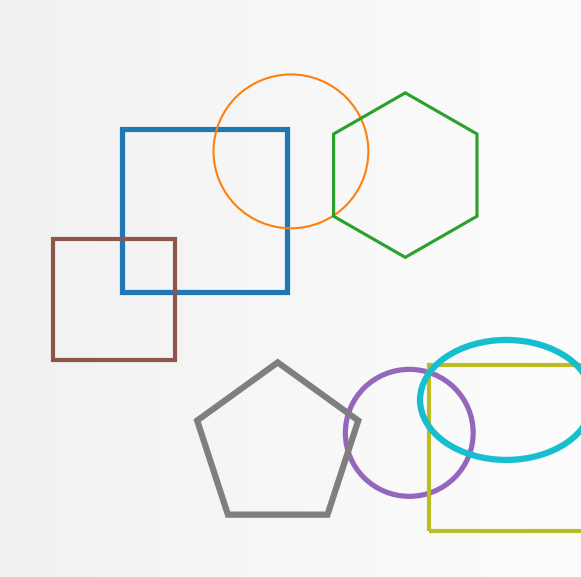[{"shape": "square", "thickness": 2.5, "radius": 0.71, "center": [0.352, 0.635]}, {"shape": "circle", "thickness": 1, "radius": 0.67, "center": [0.501, 0.737]}, {"shape": "hexagon", "thickness": 1.5, "radius": 0.71, "center": [0.697, 0.696]}, {"shape": "circle", "thickness": 2.5, "radius": 0.55, "center": [0.704, 0.25]}, {"shape": "square", "thickness": 2, "radius": 0.52, "center": [0.196, 0.48]}, {"shape": "pentagon", "thickness": 3, "radius": 0.73, "center": [0.478, 0.226]}, {"shape": "square", "thickness": 2, "radius": 0.72, "center": [0.882, 0.223]}, {"shape": "oval", "thickness": 3, "radius": 0.74, "center": [0.871, 0.307]}]